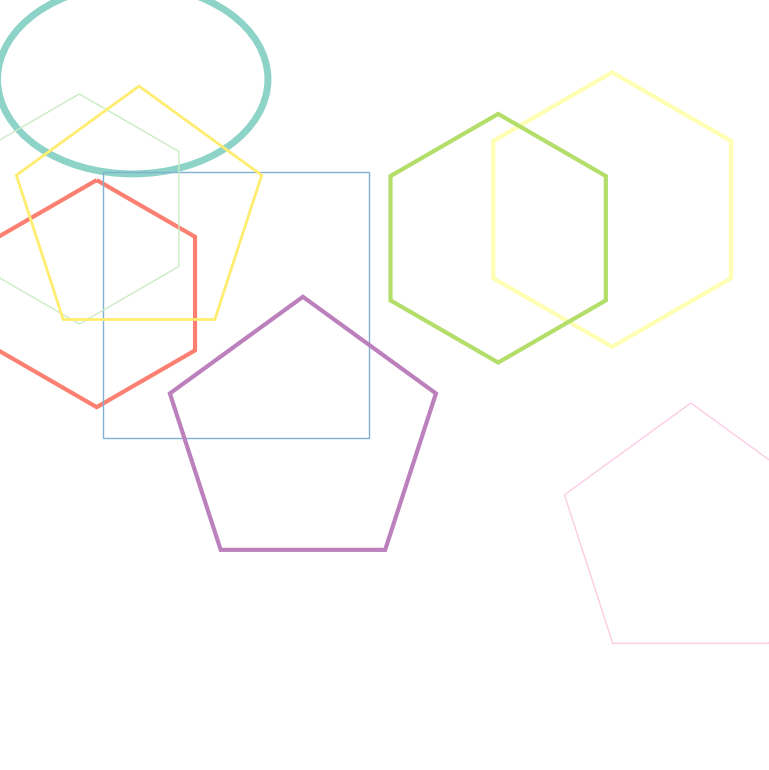[{"shape": "oval", "thickness": 2.5, "radius": 0.88, "center": [0.172, 0.897]}, {"shape": "hexagon", "thickness": 1.5, "radius": 0.89, "center": [0.795, 0.728]}, {"shape": "hexagon", "thickness": 1.5, "radius": 0.74, "center": [0.126, 0.619]}, {"shape": "square", "thickness": 0.5, "radius": 0.86, "center": [0.307, 0.604]}, {"shape": "hexagon", "thickness": 1.5, "radius": 0.81, "center": [0.647, 0.691]}, {"shape": "pentagon", "thickness": 0.5, "radius": 0.86, "center": [0.897, 0.304]}, {"shape": "pentagon", "thickness": 1.5, "radius": 0.91, "center": [0.393, 0.433]}, {"shape": "hexagon", "thickness": 0.5, "radius": 0.75, "center": [0.103, 0.729]}, {"shape": "pentagon", "thickness": 1, "radius": 0.84, "center": [0.181, 0.721]}]